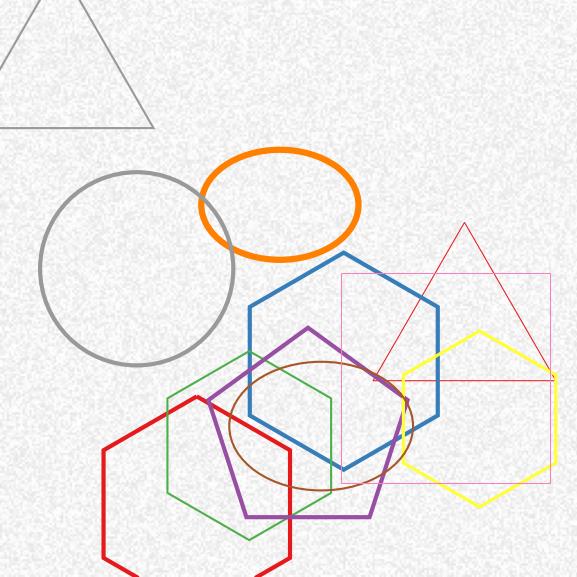[{"shape": "hexagon", "thickness": 2, "radius": 0.93, "center": [0.341, 0.126]}, {"shape": "triangle", "thickness": 0.5, "radius": 0.91, "center": [0.804, 0.431]}, {"shape": "hexagon", "thickness": 2, "radius": 0.94, "center": [0.595, 0.374]}, {"shape": "hexagon", "thickness": 1, "radius": 0.82, "center": [0.432, 0.227]}, {"shape": "pentagon", "thickness": 2, "radius": 0.91, "center": [0.533, 0.25]}, {"shape": "oval", "thickness": 3, "radius": 0.68, "center": [0.485, 0.645]}, {"shape": "hexagon", "thickness": 1.5, "radius": 0.76, "center": [0.83, 0.274]}, {"shape": "oval", "thickness": 1, "radius": 0.8, "center": [0.556, 0.261]}, {"shape": "square", "thickness": 0.5, "radius": 0.91, "center": [0.771, 0.344]}, {"shape": "circle", "thickness": 2, "radius": 0.84, "center": [0.237, 0.534]}, {"shape": "triangle", "thickness": 1, "radius": 0.94, "center": [0.103, 0.871]}]